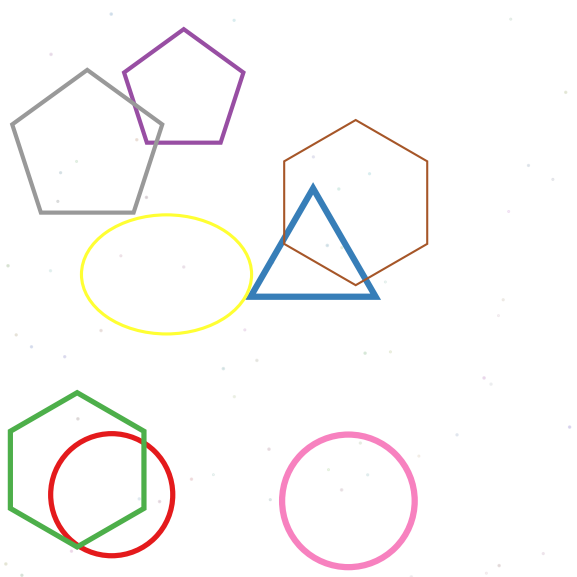[{"shape": "circle", "thickness": 2.5, "radius": 0.53, "center": [0.193, 0.143]}, {"shape": "triangle", "thickness": 3, "radius": 0.63, "center": [0.542, 0.548]}, {"shape": "hexagon", "thickness": 2.5, "radius": 0.67, "center": [0.134, 0.186]}, {"shape": "pentagon", "thickness": 2, "radius": 0.54, "center": [0.318, 0.84]}, {"shape": "oval", "thickness": 1.5, "radius": 0.74, "center": [0.288, 0.524]}, {"shape": "hexagon", "thickness": 1, "radius": 0.71, "center": [0.616, 0.648]}, {"shape": "circle", "thickness": 3, "radius": 0.57, "center": [0.603, 0.132]}, {"shape": "pentagon", "thickness": 2, "radius": 0.68, "center": [0.151, 0.741]}]